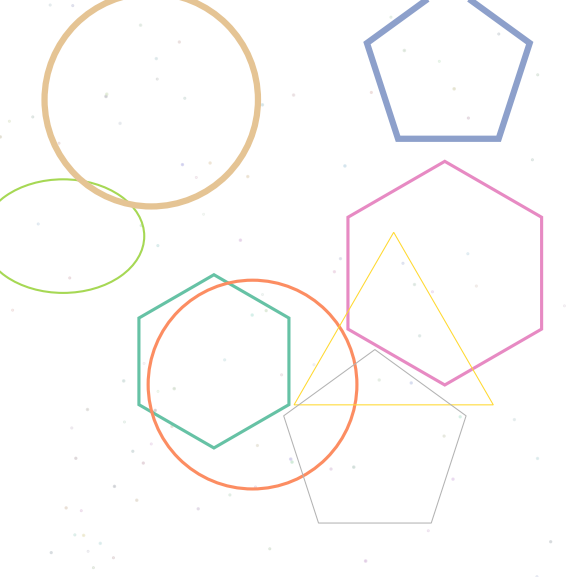[{"shape": "hexagon", "thickness": 1.5, "radius": 0.75, "center": [0.37, 0.373]}, {"shape": "circle", "thickness": 1.5, "radius": 0.9, "center": [0.437, 0.333]}, {"shape": "pentagon", "thickness": 3, "radius": 0.74, "center": [0.776, 0.879]}, {"shape": "hexagon", "thickness": 1.5, "radius": 0.97, "center": [0.77, 0.526]}, {"shape": "oval", "thickness": 1, "radius": 0.7, "center": [0.109, 0.59]}, {"shape": "triangle", "thickness": 0.5, "radius": 1.0, "center": [0.682, 0.398]}, {"shape": "circle", "thickness": 3, "radius": 0.92, "center": [0.262, 0.826]}, {"shape": "pentagon", "thickness": 0.5, "radius": 0.83, "center": [0.649, 0.228]}]